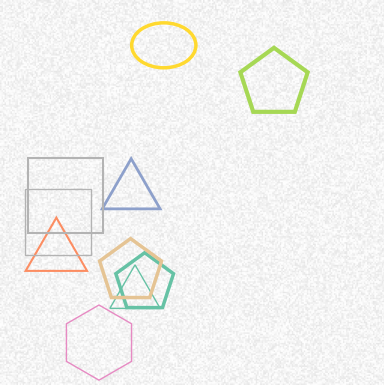[{"shape": "pentagon", "thickness": 2.5, "radius": 0.39, "center": [0.376, 0.265]}, {"shape": "triangle", "thickness": 1, "radius": 0.38, "center": [0.351, 0.237]}, {"shape": "triangle", "thickness": 1.5, "radius": 0.46, "center": [0.146, 0.342]}, {"shape": "triangle", "thickness": 2, "radius": 0.43, "center": [0.341, 0.501]}, {"shape": "hexagon", "thickness": 1, "radius": 0.49, "center": [0.257, 0.11]}, {"shape": "pentagon", "thickness": 3, "radius": 0.46, "center": [0.712, 0.784]}, {"shape": "oval", "thickness": 2.5, "radius": 0.42, "center": [0.425, 0.882]}, {"shape": "pentagon", "thickness": 2.5, "radius": 0.42, "center": [0.339, 0.296]}, {"shape": "square", "thickness": 1, "radius": 0.43, "center": [0.151, 0.423]}, {"shape": "square", "thickness": 1.5, "radius": 0.49, "center": [0.169, 0.493]}]